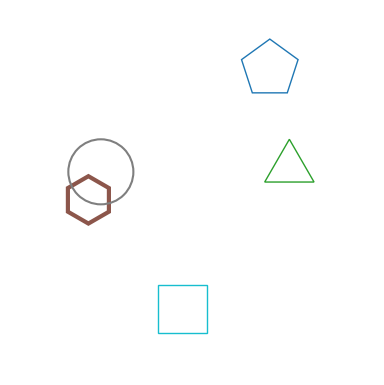[{"shape": "pentagon", "thickness": 1, "radius": 0.39, "center": [0.701, 0.821]}, {"shape": "triangle", "thickness": 1, "radius": 0.37, "center": [0.752, 0.564]}, {"shape": "hexagon", "thickness": 3, "radius": 0.31, "center": [0.23, 0.481]}, {"shape": "circle", "thickness": 1.5, "radius": 0.42, "center": [0.262, 0.554]}, {"shape": "square", "thickness": 1, "radius": 0.31, "center": [0.474, 0.197]}]